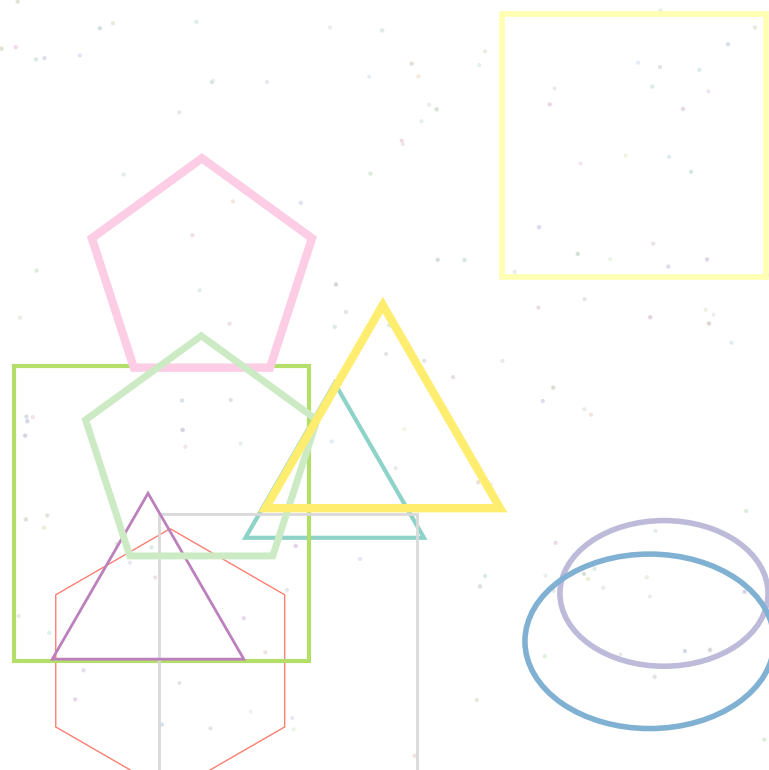[{"shape": "triangle", "thickness": 1.5, "radius": 0.67, "center": [0.435, 0.369]}, {"shape": "square", "thickness": 2, "radius": 0.86, "center": [0.823, 0.811]}, {"shape": "oval", "thickness": 2, "radius": 0.68, "center": [0.862, 0.229]}, {"shape": "hexagon", "thickness": 0.5, "radius": 0.86, "center": [0.221, 0.142]}, {"shape": "oval", "thickness": 2, "radius": 0.81, "center": [0.844, 0.167]}, {"shape": "square", "thickness": 1.5, "radius": 0.96, "center": [0.209, 0.333]}, {"shape": "pentagon", "thickness": 3, "radius": 0.75, "center": [0.262, 0.644]}, {"shape": "square", "thickness": 1, "radius": 0.84, "center": [0.374, 0.165]}, {"shape": "triangle", "thickness": 1, "radius": 0.72, "center": [0.192, 0.216]}, {"shape": "pentagon", "thickness": 2.5, "radius": 0.79, "center": [0.261, 0.406]}, {"shape": "triangle", "thickness": 3, "radius": 0.88, "center": [0.497, 0.428]}]